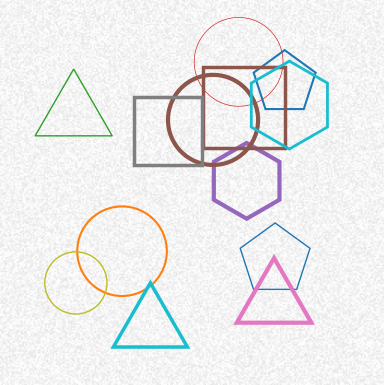[{"shape": "pentagon", "thickness": 1.5, "radius": 0.42, "center": [0.739, 0.785]}, {"shape": "pentagon", "thickness": 1, "radius": 0.48, "center": [0.715, 0.326]}, {"shape": "circle", "thickness": 1.5, "radius": 0.58, "center": [0.317, 0.348]}, {"shape": "triangle", "thickness": 1, "radius": 0.58, "center": [0.191, 0.705]}, {"shape": "circle", "thickness": 0.5, "radius": 0.58, "center": [0.62, 0.839]}, {"shape": "hexagon", "thickness": 3, "radius": 0.49, "center": [0.641, 0.53]}, {"shape": "square", "thickness": 2.5, "radius": 0.53, "center": [0.634, 0.721]}, {"shape": "circle", "thickness": 3, "radius": 0.59, "center": [0.553, 0.689]}, {"shape": "triangle", "thickness": 3, "radius": 0.56, "center": [0.712, 0.218]}, {"shape": "square", "thickness": 2.5, "radius": 0.44, "center": [0.436, 0.659]}, {"shape": "circle", "thickness": 1, "radius": 0.4, "center": [0.197, 0.265]}, {"shape": "triangle", "thickness": 2.5, "radius": 0.56, "center": [0.391, 0.154]}, {"shape": "hexagon", "thickness": 2, "radius": 0.57, "center": [0.752, 0.727]}]